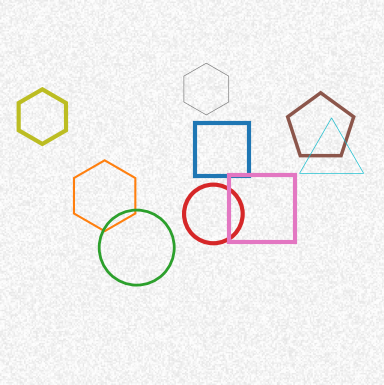[{"shape": "square", "thickness": 3, "radius": 0.35, "center": [0.577, 0.612]}, {"shape": "hexagon", "thickness": 1.5, "radius": 0.46, "center": [0.272, 0.492]}, {"shape": "circle", "thickness": 2, "radius": 0.49, "center": [0.355, 0.357]}, {"shape": "circle", "thickness": 3, "radius": 0.38, "center": [0.554, 0.444]}, {"shape": "pentagon", "thickness": 2.5, "radius": 0.45, "center": [0.833, 0.669]}, {"shape": "square", "thickness": 3, "radius": 0.43, "center": [0.681, 0.458]}, {"shape": "hexagon", "thickness": 0.5, "radius": 0.34, "center": [0.536, 0.769]}, {"shape": "hexagon", "thickness": 3, "radius": 0.35, "center": [0.11, 0.697]}, {"shape": "triangle", "thickness": 0.5, "radius": 0.48, "center": [0.861, 0.598]}]